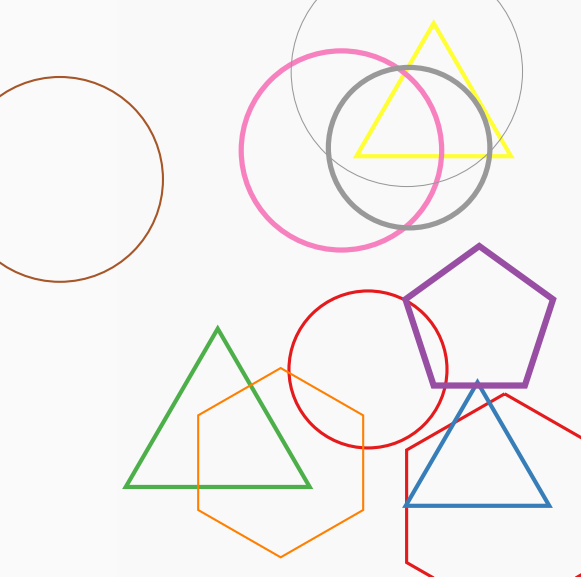[{"shape": "circle", "thickness": 1.5, "radius": 0.68, "center": [0.633, 0.359]}, {"shape": "hexagon", "thickness": 1.5, "radius": 0.97, "center": [0.868, 0.122]}, {"shape": "triangle", "thickness": 2, "radius": 0.71, "center": [0.821, 0.195]}, {"shape": "triangle", "thickness": 2, "radius": 0.91, "center": [0.375, 0.247]}, {"shape": "pentagon", "thickness": 3, "radius": 0.67, "center": [0.825, 0.44]}, {"shape": "hexagon", "thickness": 1, "radius": 0.82, "center": [0.483, 0.198]}, {"shape": "triangle", "thickness": 2, "radius": 0.77, "center": [0.746, 0.805]}, {"shape": "circle", "thickness": 1, "radius": 0.89, "center": [0.103, 0.688]}, {"shape": "circle", "thickness": 2.5, "radius": 0.86, "center": [0.587, 0.739]}, {"shape": "circle", "thickness": 0.5, "radius": 1.0, "center": [0.7, 0.875]}, {"shape": "circle", "thickness": 2.5, "radius": 0.69, "center": [0.704, 0.743]}]